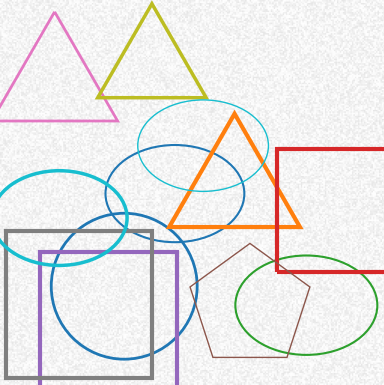[{"shape": "circle", "thickness": 2, "radius": 0.95, "center": [0.323, 0.257]}, {"shape": "oval", "thickness": 1.5, "radius": 0.9, "center": [0.454, 0.497]}, {"shape": "triangle", "thickness": 3, "radius": 0.98, "center": [0.609, 0.508]}, {"shape": "oval", "thickness": 1.5, "radius": 0.92, "center": [0.796, 0.207]}, {"shape": "square", "thickness": 3, "radius": 0.8, "center": [0.879, 0.453]}, {"shape": "square", "thickness": 3, "radius": 0.89, "center": [0.281, 0.168]}, {"shape": "pentagon", "thickness": 1, "radius": 0.82, "center": [0.649, 0.204]}, {"shape": "triangle", "thickness": 2, "radius": 0.95, "center": [0.142, 0.78]}, {"shape": "square", "thickness": 3, "radius": 0.95, "center": [0.205, 0.21]}, {"shape": "triangle", "thickness": 2.5, "radius": 0.81, "center": [0.395, 0.828]}, {"shape": "oval", "thickness": 2.5, "radius": 0.88, "center": [0.154, 0.434]}, {"shape": "oval", "thickness": 1, "radius": 0.85, "center": [0.528, 0.622]}]